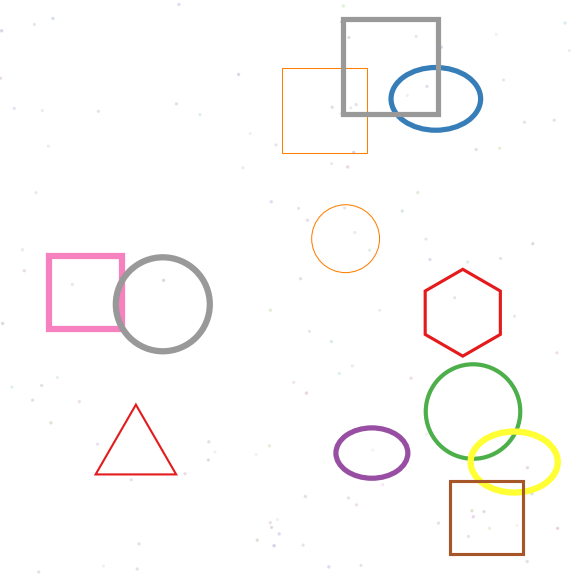[{"shape": "triangle", "thickness": 1, "radius": 0.4, "center": [0.235, 0.218]}, {"shape": "hexagon", "thickness": 1.5, "radius": 0.38, "center": [0.801, 0.458]}, {"shape": "oval", "thickness": 2.5, "radius": 0.39, "center": [0.755, 0.828]}, {"shape": "circle", "thickness": 2, "radius": 0.41, "center": [0.819, 0.287]}, {"shape": "oval", "thickness": 2.5, "radius": 0.31, "center": [0.644, 0.215]}, {"shape": "square", "thickness": 0.5, "radius": 0.37, "center": [0.562, 0.808]}, {"shape": "circle", "thickness": 0.5, "radius": 0.29, "center": [0.598, 0.586]}, {"shape": "oval", "thickness": 3, "radius": 0.38, "center": [0.89, 0.199]}, {"shape": "square", "thickness": 1.5, "radius": 0.32, "center": [0.843, 0.103]}, {"shape": "square", "thickness": 3, "radius": 0.32, "center": [0.148, 0.493]}, {"shape": "square", "thickness": 2.5, "radius": 0.41, "center": [0.676, 0.884]}, {"shape": "circle", "thickness": 3, "radius": 0.41, "center": [0.282, 0.472]}]